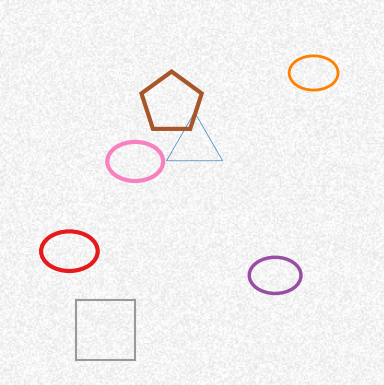[{"shape": "oval", "thickness": 3, "radius": 0.37, "center": [0.18, 0.348]}, {"shape": "triangle", "thickness": 0.5, "radius": 0.42, "center": [0.505, 0.624]}, {"shape": "oval", "thickness": 2.5, "radius": 0.34, "center": [0.715, 0.285]}, {"shape": "oval", "thickness": 2, "radius": 0.32, "center": [0.815, 0.81]}, {"shape": "pentagon", "thickness": 3, "radius": 0.41, "center": [0.446, 0.732]}, {"shape": "oval", "thickness": 3, "radius": 0.36, "center": [0.351, 0.581]}, {"shape": "square", "thickness": 1.5, "radius": 0.39, "center": [0.274, 0.142]}]